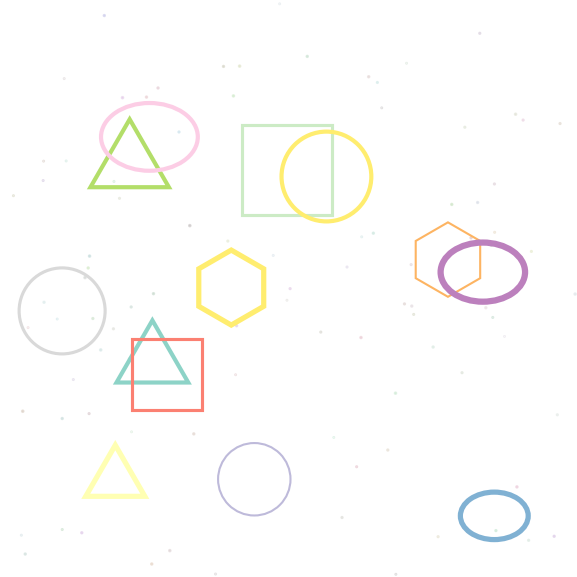[{"shape": "triangle", "thickness": 2, "radius": 0.36, "center": [0.264, 0.373]}, {"shape": "triangle", "thickness": 2.5, "radius": 0.3, "center": [0.2, 0.169]}, {"shape": "circle", "thickness": 1, "radius": 0.31, "center": [0.44, 0.169]}, {"shape": "square", "thickness": 1.5, "radius": 0.31, "center": [0.289, 0.35]}, {"shape": "oval", "thickness": 2.5, "radius": 0.29, "center": [0.856, 0.106]}, {"shape": "hexagon", "thickness": 1, "radius": 0.32, "center": [0.776, 0.55]}, {"shape": "triangle", "thickness": 2, "radius": 0.39, "center": [0.225, 0.714]}, {"shape": "oval", "thickness": 2, "radius": 0.42, "center": [0.259, 0.762]}, {"shape": "circle", "thickness": 1.5, "radius": 0.37, "center": [0.108, 0.461]}, {"shape": "oval", "thickness": 3, "radius": 0.37, "center": [0.836, 0.528]}, {"shape": "square", "thickness": 1.5, "radius": 0.39, "center": [0.497, 0.705]}, {"shape": "hexagon", "thickness": 2.5, "radius": 0.32, "center": [0.4, 0.501]}, {"shape": "circle", "thickness": 2, "radius": 0.39, "center": [0.565, 0.693]}]